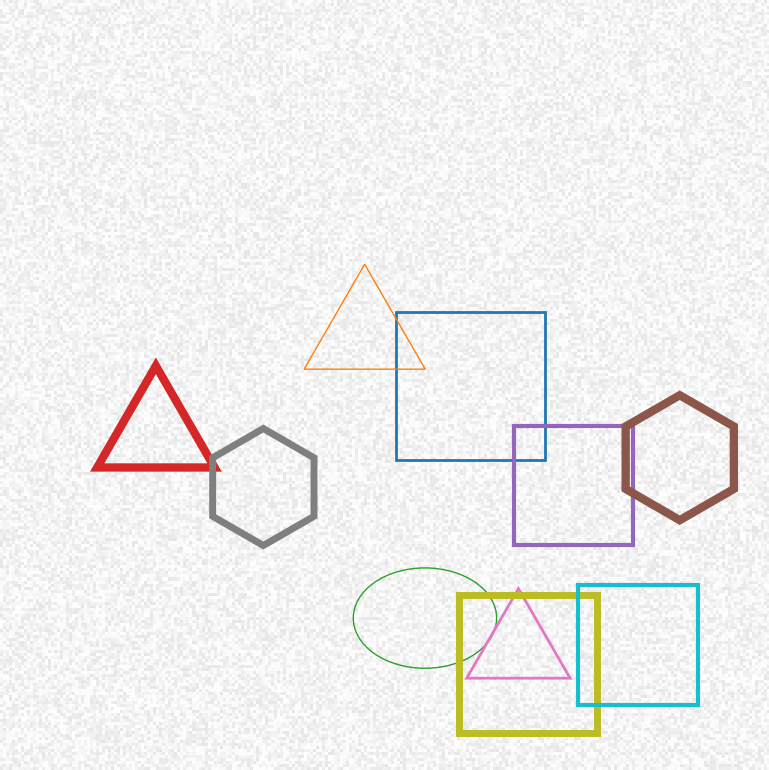[{"shape": "square", "thickness": 1, "radius": 0.48, "center": [0.611, 0.499]}, {"shape": "triangle", "thickness": 0.5, "radius": 0.45, "center": [0.474, 0.566]}, {"shape": "oval", "thickness": 0.5, "radius": 0.47, "center": [0.552, 0.197]}, {"shape": "triangle", "thickness": 3, "radius": 0.44, "center": [0.202, 0.437]}, {"shape": "square", "thickness": 1.5, "radius": 0.38, "center": [0.745, 0.369]}, {"shape": "hexagon", "thickness": 3, "radius": 0.41, "center": [0.883, 0.406]}, {"shape": "triangle", "thickness": 1, "radius": 0.39, "center": [0.673, 0.158]}, {"shape": "hexagon", "thickness": 2.5, "radius": 0.38, "center": [0.342, 0.367]}, {"shape": "square", "thickness": 2.5, "radius": 0.45, "center": [0.686, 0.138]}, {"shape": "square", "thickness": 1.5, "radius": 0.39, "center": [0.829, 0.162]}]